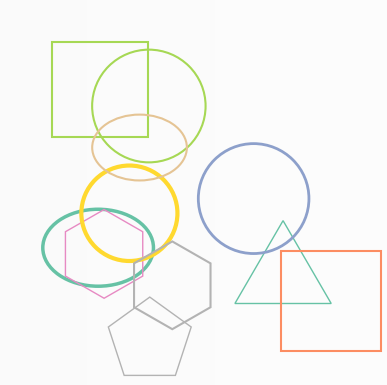[{"shape": "oval", "thickness": 2.5, "radius": 0.71, "center": [0.253, 0.357]}, {"shape": "triangle", "thickness": 1, "radius": 0.72, "center": [0.73, 0.283]}, {"shape": "square", "thickness": 1.5, "radius": 0.65, "center": [0.853, 0.218]}, {"shape": "circle", "thickness": 2, "radius": 0.71, "center": [0.655, 0.484]}, {"shape": "hexagon", "thickness": 1, "radius": 0.58, "center": [0.269, 0.341]}, {"shape": "square", "thickness": 1.5, "radius": 0.62, "center": [0.259, 0.768]}, {"shape": "circle", "thickness": 1.5, "radius": 0.73, "center": [0.384, 0.725]}, {"shape": "circle", "thickness": 3, "radius": 0.62, "center": [0.334, 0.446]}, {"shape": "oval", "thickness": 1.5, "radius": 0.61, "center": [0.36, 0.617]}, {"shape": "pentagon", "thickness": 1, "radius": 0.56, "center": [0.387, 0.116]}, {"shape": "hexagon", "thickness": 1.5, "radius": 0.57, "center": [0.445, 0.259]}]